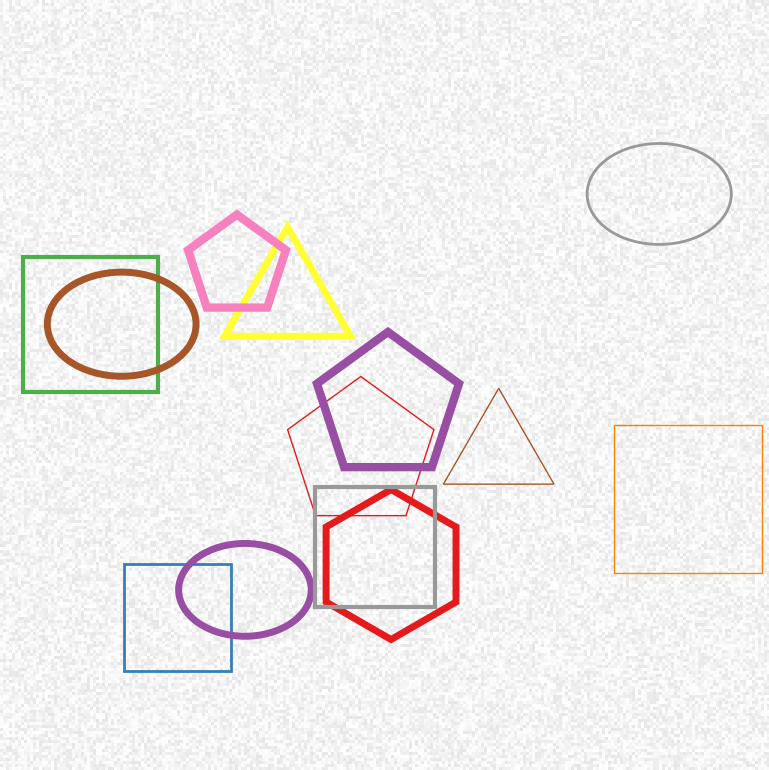[{"shape": "hexagon", "thickness": 2.5, "radius": 0.49, "center": [0.508, 0.267]}, {"shape": "pentagon", "thickness": 0.5, "radius": 0.5, "center": [0.469, 0.411]}, {"shape": "square", "thickness": 1, "radius": 0.35, "center": [0.231, 0.198]}, {"shape": "square", "thickness": 1.5, "radius": 0.44, "center": [0.118, 0.578]}, {"shape": "pentagon", "thickness": 3, "radius": 0.48, "center": [0.504, 0.472]}, {"shape": "oval", "thickness": 2.5, "radius": 0.43, "center": [0.318, 0.234]}, {"shape": "square", "thickness": 0.5, "radius": 0.48, "center": [0.893, 0.352]}, {"shape": "triangle", "thickness": 2.5, "radius": 0.47, "center": [0.373, 0.611]}, {"shape": "triangle", "thickness": 0.5, "radius": 0.41, "center": [0.648, 0.413]}, {"shape": "oval", "thickness": 2.5, "radius": 0.48, "center": [0.158, 0.579]}, {"shape": "pentagon", "thickness": 3, "radius": 0.33, "center": [0.308, 0.655]}, {"shape": "oval", "thickness": 1, "radius": 0.47, "center": [0.856, 0.748]}, {"shape": "square", "thickness": 1.5, "radius": 0.39, "center": [0.487, 0.29]}]